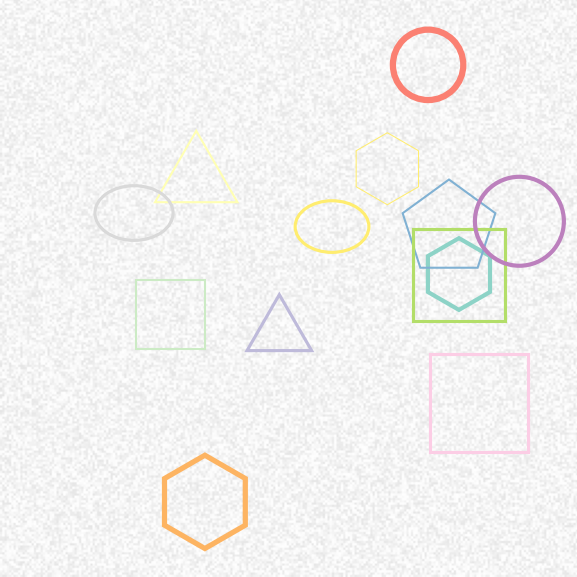[{"shape": "hexagon", "thickness": 2, "radius": 0.31, "center": [0.795, 0.525]}, {"shape": "triangle", "thickness": 1, "radius": 0.41, "center": [0.34, 0.69]}, {"shape": "triangle", "thickness": 1.5, "radius": 0.32, "center": [0.484, 0.424]}, {"shape": "circle", "thickness": 3, "radius": 0.3, "center": [0.741, 0.887]}, {"shape": "pentagon", "thickness": 1, "radius": 0.42, "center": [0.777, 0.604]}, {"shape": "hexagon", "thickness": 2.5, "radius": 0.4, "center": [0.355, 0.13]}, {"shape": "square", "thickness": 1.5, "radius": 0.4, "center": [0.795, 0.523]}, {"shape": "square", "thickness": 1.5, "radius": 0.42, "center": [0.829, 0.301]}, {"shape": "oval", "thickness": 1.5, "radius": 0.34, "center": [0.232, 0.63]}, {"shape": "circle", "thickness": 2, "radius": 0.39, "center": [0.899, 0.616]}, {"shape": "square", "thickness": 1, "radius": 0.3, "center": [0.295, 0.454]}, {"shape": "hexagon", "thickness": 0.5, "radius": 0.31, "center": [0.671, 0.707]}, {"shape": "oval", "thickness": 1.5, "radius": 0.32, "center": [0.575, 0.607]}]